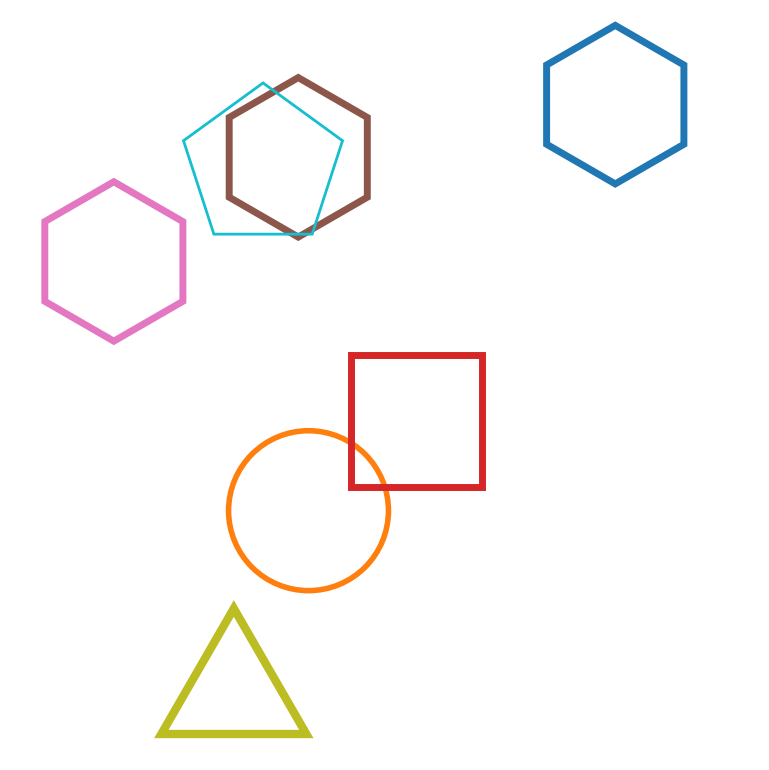[{"shape": "hexagon", "thickness": 2.5, "radius": 0.51, "center": [0.799, 0.864]}, {"shape": "circle", "thickness": 2, "radius": 0.52, "center": [0.401, 0.337]}, {"shape": "square", "thickness": 2.5, "radius": 0.43, "center": [0.541, 0.453]}, {"shape": "hexagon", "thickness": 2.5, "radius": 0.52, "center": [0.387, 0.796]}, {"shape": "hexagon", "thickness": 2.5, "radius": 0.52, "center": [0.148, 0.66]}, {"shape": "triangle", "thickness": 3, "radius": 0.54, "center": [0.304, 0.101]}, {"shape": "pentagon", "thickness": 1, "radius": 0.54, "center": [0.342, 0.784]}]